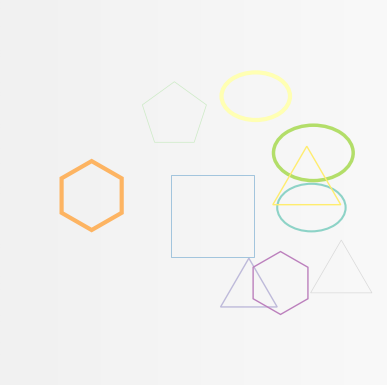[{"shape": "oval", "thickness": 1.5, "radius": 0.44, "center": [0.804, 0.461]}, {"shape": "oval", "thickness": 3, "radius": 0.44, "center": [0.66, 0.75]}, {"shape": "triangle", "thickness": 1, "radius": 0.42, "center": [0.642, 0.245]}, {"shape": "square", "thickness": 0.5, "radius": 0.54, "center": [0.549, 0.439]}, {"shape": "hexagon", "thickness": 3, "radius": 0.45, "center": [0.236, 0.492]}, {"shape": "oval", "thickness": 2.5, "radius": 0.51, "center": [0.809, 0.603]}, {"shape": "triangle", "thickness": 0.5, "radius": 0.46, "center": [0.881, 0.285]}, {"shape": "hexagon", "thickness": 1, "radius": 0.41, "center": [0.724, 0.265]}, {"shape": "pentagon", "thickness": 0.5, "radius": 0.43, "center": [0.45, 0.701]}, {"shape": "triangle", "thickness": 1, "radius": 0.51, "center": [0.792, 0.519]}]